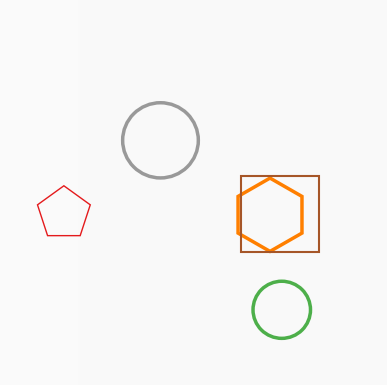[{"shape": "pentagon", "thickness": 1, "radius": 0.36, "center": [0.165, 0.446]}, {"shape": "circle", "thickness": 2.5, "radius": 0.37, "center": [0.727, 0.195]}, {"shape": "hexagon", "thickness": 2.5, "radius": 0.48, "center": [0.697, 0.442]}, {"shape": "square", "thickness": 1.5, "radius": 0.5, "center": [0.723, 0.444]}, {"shape": "circle", "thickness": 2.5, "radius": 0.49, "center": [0.414, 0.635]}]